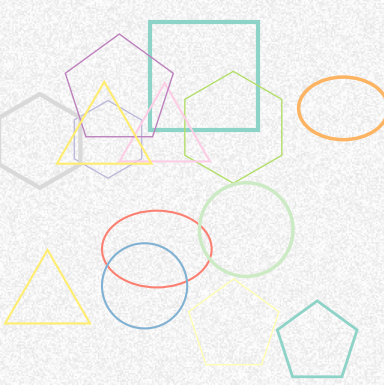[{"shape": "square", "thickness": 3, "radius": 0.7, "center": [0.531, 0.802]}, {"shape": "pentagon", "thickness": 2, "radius": 0.54, "center": [0.824, 0.109]}, {"shape": "pentagon", "thickness": 1, "radius": 0.62, "center": [0.607, 0.152]}, {"shape": "hexagon", "thickness": 1, "radius": 0.5, "center": [0.28, 0.638]}, {"shape": "oval", "thickness": 1.5, "radius": 0.71, "center": [0.407, 0.353]}, {"shape": "circle", "thickness": 1.5, "radius": 0.55, "center": [0.376, 0.258]}, {"shape": "oval", "thickness": 2.5, "radius": 0.58, "center": [0.892, 0.719]}, {"shape": "hexagon", "thickness": 1, "radius": 0.73, "center": [0.606, 0.669]}, {"shape": "triangle", "thickness": 1.5, "radius": 0.68, "center": [0.428, 0.649]}, {"shape": "hexagon", "thickness": 3, "radius": 0.61, "center": [0.103, 0.634]}, {"shape": "pentagon", "thickness": 1, "radius": 0.74, "center": [0.31, 0.764]}, {"shape": "circle", "thickness": 2.5, "radius": 0.61, "center": [0.639, 0.404]}, {"shape": "triangle", "thickness": 1.5, "radius": 0.71, "center": [0.271, 0.646]}, {"shape": "triangle", "thickness": 1.5, "radius": 0.64, "center": [0.123, 0.223]}]